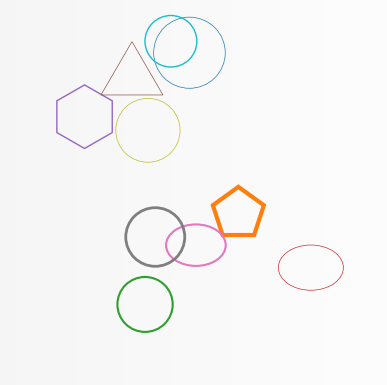[{"shape": "circle", "thickness": 0.5, "radius": 0.46, "center": [0.489, 0.863]}, {"shape": "pentagon", "thickness": 3, "radius": 0.35, "center": [0.615, 0.446]}, {"shape": "circle", "thickness": 1.5, "radius": 0.36, "center": [0.374, 0.209]}, {"shape": "oval", "thickness": 0.5, "radius": 0.42, "center": [0.802, 0.305]}, {"shape": "hexagon", "thickness": 1, "radius": 0.41, "center": [0.218, 0.697]}, {"shape": "triangle", "thickness": 0.5, "radius": 0.46, "center": [0.341, 0.8]}, {"shape": "oval", "thickness": 1.5, "radius": 0.38, "center": [0.506, 0.363]}, {"shape": "circle", "thickness": 2, "radius": 0.38, "center": [0.401, 0.384]}, {"shape": "circle", "thickness": 0.5, "radius": 0.41, "center": [0.382, 0.662]}, {"shape": "circle", "thickness": 1, "radius": 0.33, "center": [0.441, 0.893]}]